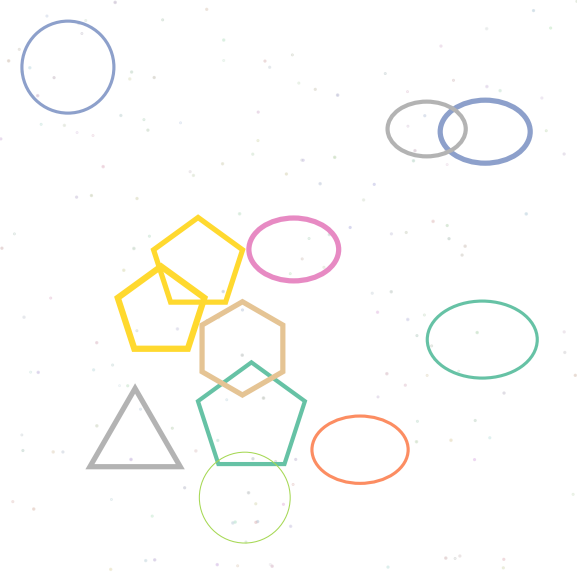[{"shape": "pentagon", "thickness": 2, "radius": 0.49, "center": [0.435, 0.274]}, {"shape": "oval", "thickness": 1.5, "radius": 0.48, "center": [0.835, 0.411]}, {"shape": "oval", "thickness": 1.5, "radius": 0.42, "center": [0.623, 0.22]}, {"shape": "oval", "thickness": 2.5, "radius": 0.39, "center": [0.84, 0.771]}, {"shape": "circle", "thickness": 1.5, "radius": 0.4, "center": [0.118, 0.883]}, {"shape": "oval", "thickness": 2.5, "radius": 0.39, "center": [0.509, 0.567]}, {"shape": "circle", "thickness": 0.5, "radius": 0.39, "center": [0.424, 0.137]}, {"shape": "pentagon", "thickness": 2.5, "radius": 0.41, "center": [0.343, 0.541]}, {"shape": "pentagon", "thickness": 3, "radius": 0.39, "center": [0.279, 0.459]}, {"shape": "hexagon", "thickness": 2.5, "radius": 0.4, "center": [0.42, 0.396]}, {"shape": "oval", "thickness": 2, "radius": 0.34, "center": [0.739, 0.776]}, {"shape": "triangle", "thickness": 2.5, "radius": 0.45, "center": [0.234, 0.236]}]